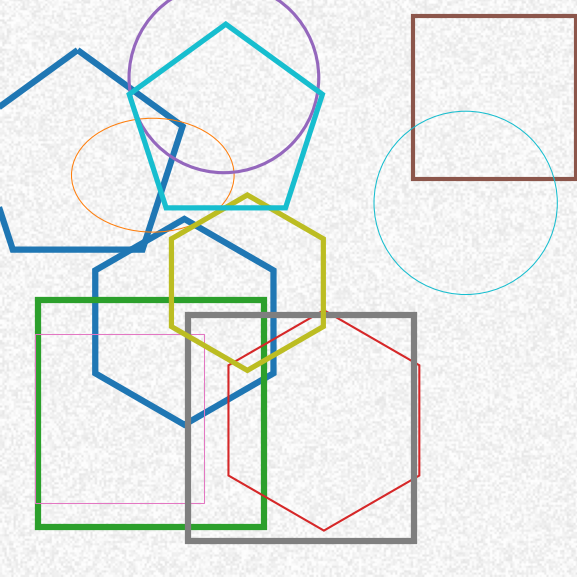[{"shape": "pentagon", "thickness": 3, "radius": 0.96, "center": [0.134, 0.721]}, {"shape": "hexagon", "thickness": 3, "radius": 0.89, "center": [0.319, 0.442]}, {"shape": "oval", "thickness": 0.5, "radius": 0.7, "center": [0.265, 0.696]}, {"shape": "square", "thickness": 3, "radius": 0.98, "center": [0.261, 0.283]}, {"shape": "hexagon", "thickness": 1, "radius": 0.95, "center": [0.561, 0.271]}, {"shape": "circle", "thickness": 1.5, "radius": 0.82, "center": [0.388, 0.864]}, {"shape": "square", "thickness": 2, "radius": 0.7, "center": [0.856, 0.83]}, {"shape": "square", "thickness": 0.5, "radius": 0.73, "center": [0.207, 0.274]}, {"shape": "square", "thickness": 3, "radius": 0.98, "center": [0.522, 0.258]}, {"shape": "hexagon", "thickness": 2.5, "radius": 0.76, "center": [0.428, 0.51]}, {"shape": "pentagon", "thickness": 2.5, "radius": 0.88, "center": [0.391, 0.781]}, {"shape": "circle", "thickness": 0.5, "radius": 0.79, "center": [0.806, 0.648]}]